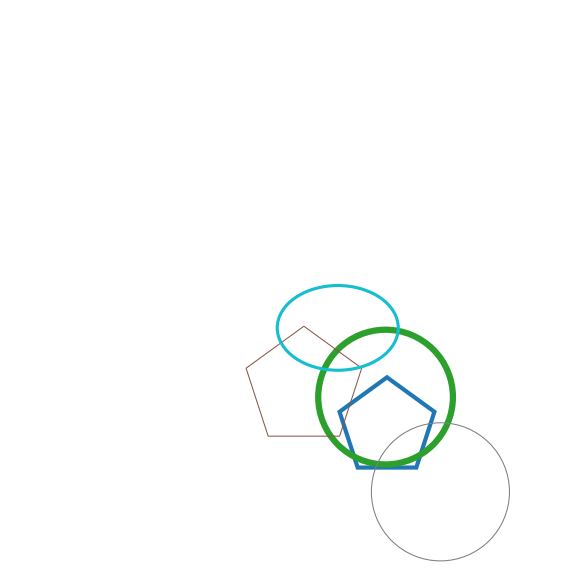[{"shape": "pentagon", "thickness": 2, "radius": 0.43, "center": [0.67, 0.259]}, {"shape": "circle", "thickness": 3, "radius": 0.58, "center": [0.668, 0.312]}, {"shape": "pentagon", "thickness": 0.5, "radius": 0.53, "center": [0.526, 0.329]}, {"shape": "circle", "thickness": 0.5, "radius": 0.6, "center": [0.763, 0.147]}, {"shape": "oval", "thickness": 1.5, "radius": 0.52, "center": [0.585, 0.431]}]